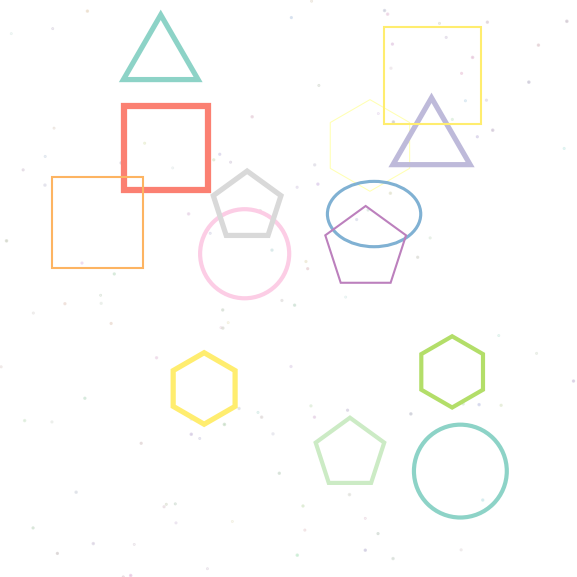[{"shape": "triangle", "thickness": 2.5, "radius": 0.37, "center": [0.278, 0.899]}, {"shape": "circle", "thickness": 2, "radius": 0.4, "center": [0.797, 0.183]}, {"shape": "hexagon", "thickness": 0.5, "radius": 0.4, "center": [0.641, 0.747]}, {"shape": "triangle", "thickness": 2.5, "radius": 0.39, "center": [0.747, 0.753]}, {"shape": "square", "thickness": 3, "radius": 0.36, "center": [0.288, 0.743]}, {"shape": "oval", "thickness": 1.5, "radius": 0.4, "center": [0.648, 0.629]}, {"shape": "square", "thickness": 1, "radius": 0.39, "center": [0.169, 0.614]}, {"shape": "hexagon", "thickness": 2, "radius": 0.31, "center": [0.783, 0.355]}, {"shape": "circle", "thickness": 2, "radius": 0.39, "center": [0.424, 0.56]}, {"shape": "pentagon", "thickness": 2.5, "radius": 0.31, "center": [0.428, 0.641]}, {"shape": "pentagon", "thickness": 1, "radius": 0.37, "center": [0.633, 0.569]}, {"shape": "pentagon", "thickness": 2, "radius": 0.31, "center": [0.606, 0.213]}, {"shape": "hexagon", "thickness": 2.5, "radius": 0.31, "center": [0.353, 0.326]}, {"shape": "square", "thickness": 1, "radius": 0.42, "center": [0.749, 0.868]}]